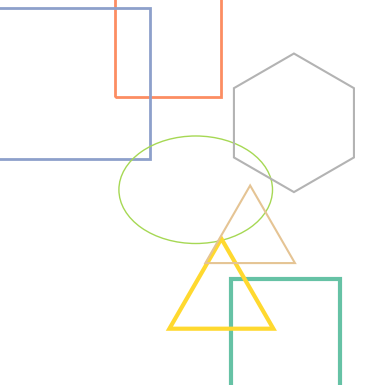[{"shape": "square", "thickness": 3, "radius": 0.7, "center": [0.742, 0.136]}, {"shape": "square", "thickness": 2, "radius": 0.69, "center": [0.435, 0.886]}, {"shape": "square", "thickness": 2, "radius": 0.98, "center": [0.193, 0.784]}, {"shape": "oval", "thickness": 1, "radius": 1.0, "center": [0.508, 0.507]}, {"shape": "triangle", "thickness": 3, "radius": 0.78, "center": [0.575, 0.224]}, {"shape": "triangle", "thickness": 1.5, "radius": 0.67, "center": [0.65, 0.384]}, {"shape": "hexagon", "thickness": 1.5, "radius": 0.9, "center": [0.763, 0.681]}]